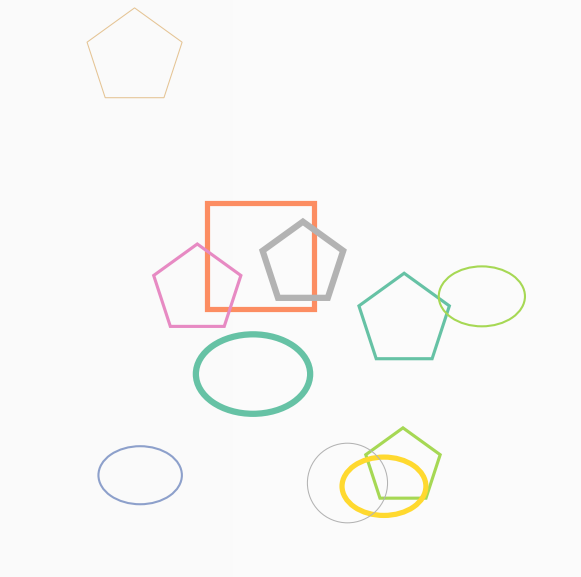[{"shape": "pentagon", "thickness": 1.5, "radius": 0.41, "center": [0.695, 0.444]}, {"shape": "oval", "thickness": 3, "radius": 0.49, "center": [0.435, 0.351]}, {"shape": "square", "thickness": 2.5, "radius": 0.46, "center": [0.448, 0.556]}, {"shape": "oval", "thickness": 1, "radius": 0.36, "center": [0.241, 0.176]}, {"shape": "pentagon", "thickness": 1.5, "radius": 0.39, "center": [0.339, 0.498]}, {"shape": "oval", "thickness": 1, "radius": 0.37, "center": [0.829, 0.486]}, {"shape": "pentagon", "thickness": 1.5, "radius": 0.34, "center": [0.693, 0.191]}, {"shape": "oval", "thickness": 2.5, "radius": 0.36, "center": [0.661, 0.157]}, {"shape": "pentagon", "thickness": 0.5, "radius": 0.43, "center": [0.232, 0.9]}, {"shape": "pentagon", "thickness": 3, "radius": 0.36, "center": [0.521, 0.542]}, {"shape": "circle", "thickness": 0.5, "radius": 0.34, "center": [0.598, 0.163]}]